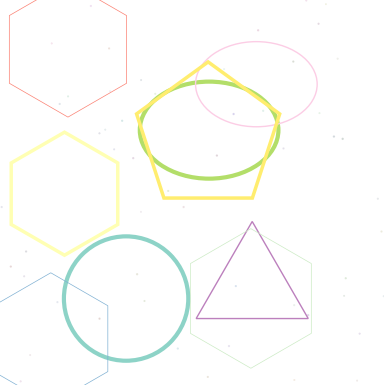[{"shape": "circle", "thickness": 3, "radius": 0.81, "center": [0.328, 0.225]}, {"shape": "hexagon", "thickness": 2.5, "radius": 0.8, "center": [0.167, 0.497]}, {"shape": "hexagon", "thickness": 0.5, "radius": 0.88, "center": [0.176, 0.872]}, {"shape": "hexagon", "thickness": 0.5, "radius": 0.86, "center": [0.132, 0.12]}, {"shape": "oval", "thickness": 3, "radius": 0.9, "center": [0.543, 0.662]}, {"shape": "oval", "thickness": 1, "radius": 0.79, "center": [0.666, 0.781]}, {"shape": "triangle", "thickness": 1, "radius": 0.84, "center": [0.655, 0.257]}, {"shape": "hexagon", "thickness": 0.5, "radius": 0.91, "center": [0.652, 0.225]}, {"shape": "pentagon", "thickness": 2.5, "radius": 0.98, "center": [0.541, 0.644]}]